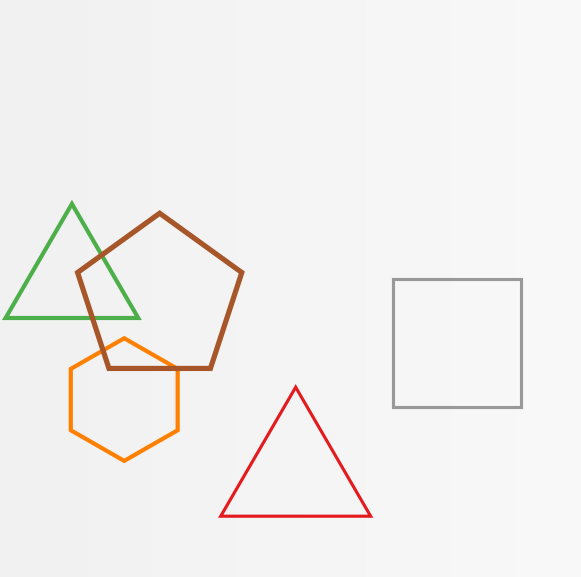[{"shape": "triangle", "thickness": 1.5, "radius": 0.74, "center": [0.509, 0.18]}, {"shape": "triangle", "thickness": 2, "radius": 0.66, "center": [0.124, 0.514]}, {"shape": "hexagon", "thickness": 2, "radius": 0.53, "center": [0.214, 0.307]}, {"shape": "pentagon", "thickness": 2.5, "radius": 0.74, "center": [0.275, 0.481]}, {"shape": "square", "thickness": 1.5, "radius": 0.55, "center": [0.786, 0.406]}]